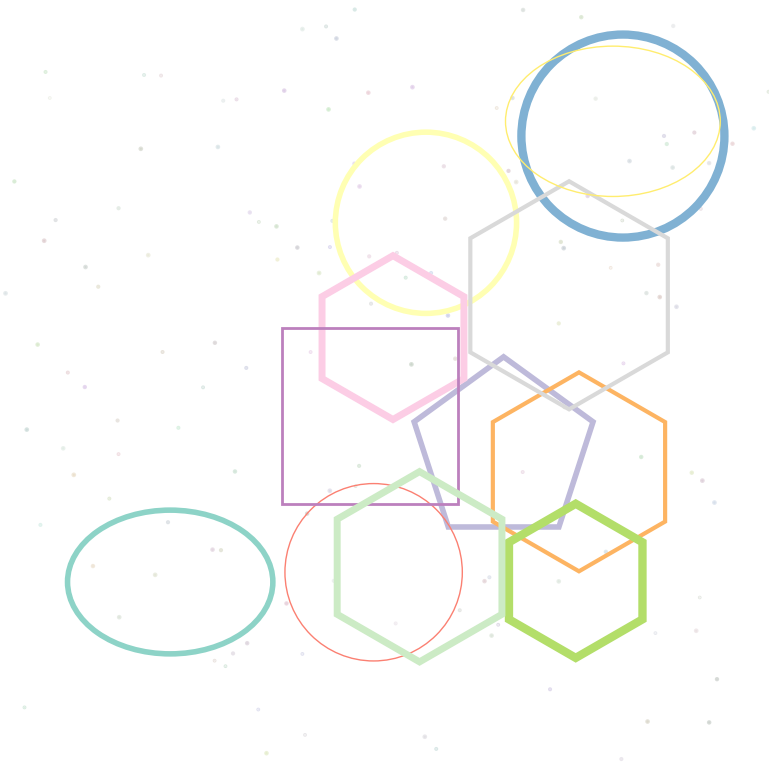[{"shape": "oval", "thickness": 2, "radius": 0.67, "center": [0.221, 0.244]}, {"shape": "circle", "thickness": 2, "radius": 0.59, "center": [0.553, 0.711]}, {"shape": "pentagon", "thickness": 2, "radius": 0.61, "center": [0.654, 0.414]}, {"shape": "circle", "thickness": 0.5, "radius": 0.58, "center": [0.485, 0.257]}, {"shape": "circle", "thickness": 3, "radius": 0.66, "center": [0.809, 0.823]}, {"shape": "hexagon", "thickness": 1.5, "radius": 0.65, "center": [0.752, 0.387]}, {"shape": "hexagon", "thickness": 3, "radius": 0.5, "center": [0.748, 0.246]}, {"shape": "hexagon", "thickness": 2.5, "radius": 0.53, "center": [0.51, 0.562]}, {"shape": "hexagon", "thickness": 1.5, "radius": 0.74, "center": [0.739, 0.616]}, {"shape": "square", "thickness": 1, "radius": 0.57, "center": [0.481, 0.459]}, {"shape": "hexagon", "thickness": 2.5, "radius": 0.62, "center": [0.545, 0.264]}, {"shape": "oval", "thickness": 0.5, "radius": 0.7, "center": [0.796, 0.842]}]